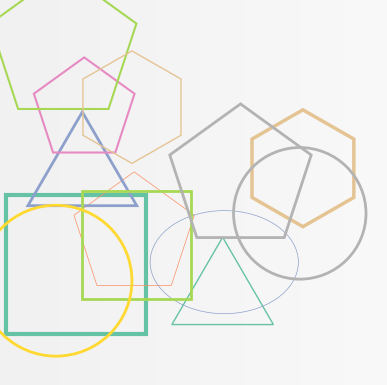[{"shape": "triangle", "thickness": 1, "radius": 0.76, "center": [0.575, 0.233]}, {"shape": "square", "thickness": 3, "radius": 0.9, "center": [0.195, 0.314]}, {"shape": "pentagon", "thickness": 0.5, "radius": 0.82, "center": [0.346, 0.39]}, {"shape": "oval", "thickness": 0.5, "radius": 0.96, "center": [0.579, 0.319]}, {"shape": "triangle", "thickness": 2, "radius": 0.81, "center": [0.212, 0.547]}, {"shape": "pentagon", "thickness": 1.5, "radius": 0.68, "center": [0.217, 0.714]}, {"shape": "pentagon", "thickness": 1.5, "radius": 0.99, "center": [0.163, 0.877]}, {"shape": "square", "thickness": 2, "radius": 0.7, "center": [0.352, 0.363]}, {"shape": "circle", "thickness": 2, "radius": 0.98, "center": [0.144, 0.271]}, {"shape": "hexagon", "thickness": 2.5, "radius": 0.76, "center": [0.782, 0.563]}, {"shape": "hexagon", "thickness": 1, "radius": 0.73, "center": [0.341, 0.722]}, {"shape": "circle", "thickness": 2, "radius": 0.85, "center": [0.774, 0.446]}, {"shape": "pentagon", "thickness": 2, "radius": 0.96, "center": [0.621, 0.538]}]